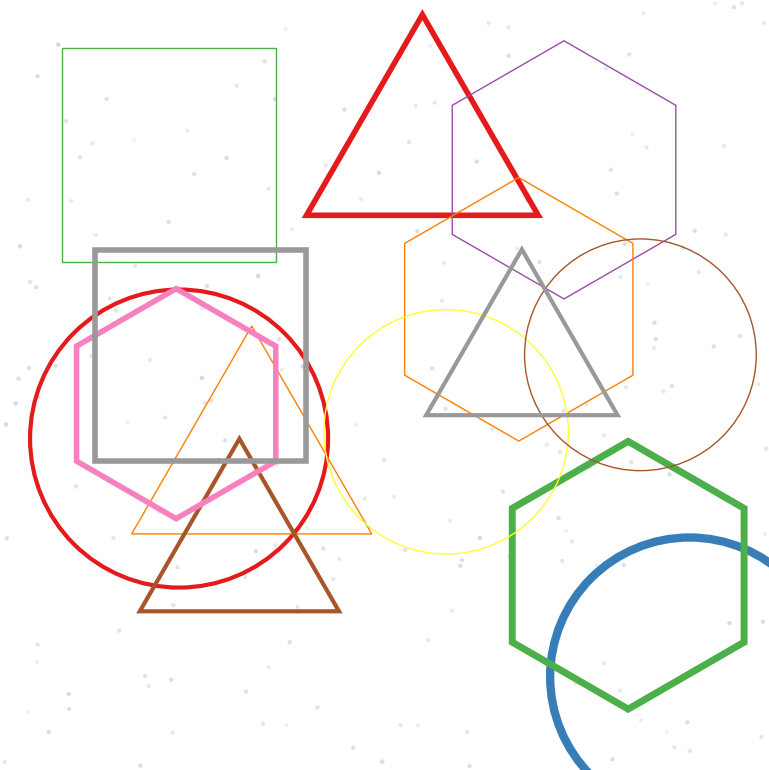[{"shape": "circle", "thickness": 1.5, "radius": 0.97, "center": [0.233, 0.43]}, {"shape": "triangle", "thickness": 2, "radius": 0.87, "center": [0.549, 0.807]}, {"shape": "circle", "thickness": 3, "radius": 0.9, "center": [0.895, 0.121]}, {"shape": "hexagon", "thickness": 2.5, "radius": 0.87, "center": [0.816, 0.253]}, {"shape": "square", "thickness": 0.5, "radius": 0.7, "center": [0.219, 0.798]}, {"shape": "hexagon", "thickness": 0.5, "radius": 0.84, "center": [0.732, 0.779]}, {"shape": "hexagon", "thickness": 0.5, "radius": 0.86, "center": [0.674, 0.598]}, {"shape": "triangle", "thickness": 0.5, "radius": 0.9, "center": [0.327, 0.397]}, {"shape": "circle", "thickness": 0.5, "radius": 0.79, "center": [0.579, 0.439]}, {"shape": "circle", "thickness": 0.5, "radius": 0.75, "center": [0.832, 0.539]}, {"shape": "triangle", "thickness": 1.5, "radius": 0.75, "center": [0.311, 0.281]}, {"shape": "hexagon", "thickness": 2, "radius": 0.75, "center": [0.229, 0.476]}, {"shape": "triangle", "thickness": 1.5, "radius": 0.72, "center": [0.678, 0.533]}, {"shape": "square", "thickness": 2, "radius": 0.68, "center": [0.26, 0.538]}]